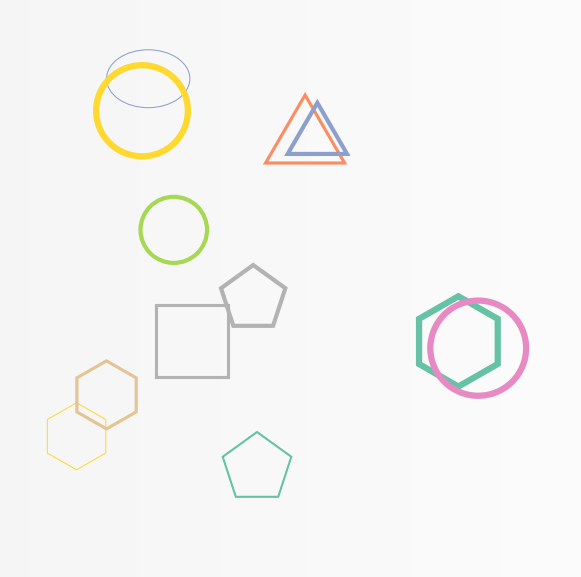[{"shape": "hexagon", "thickness": 3, "radius": 0.39, "center": [0.789, 0.408]}, {"shape": "pentagon", "thickness": 1, "radius": 0.31, "center": [0.442, 0.189]}, {"shape": "triangle", "thickness": 1.5, "radius": 0.39, "center": [0.525, 0.756]}, {"shape": "oval", "thickness": 0.5, "radius": 0.36, "center": [0.255, 0.863]}, {"shape": "triangle", "thickness": 2, "radius": 0.29, "center": [0.546, 0.762]}, {"shape": "circle", "thickness": 3, "radius": 0.41, "center": [0.823, 0.396]}, {"shape": "circle", "thickness": 2, "radius": 0.29, "center": [0.299, 0.601]}, {"shape": "hexagon", "thickness": 0.5, "radius": 0.29, "center": [0.132, 0.244]}, {"shape": "circle", "thickness": 3, "radius": 0.39, "center": [0.244, 0.807]}, {"shape": "hexagon", "thickness": 1.5, "radius": 0.29, "center": [0.183, 0.315]}, {"shape": "square", "thickness": 1.5, "radius": 0.31, "center": [0.33, 0.409]}, {"shape": "pentagon", "thickness": 2, "radius": 0.29, "center": [0.436, 0.482]}]